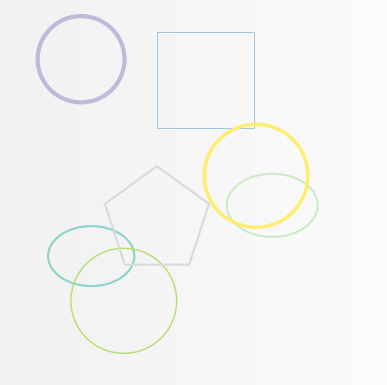[{"shape": "oval", "thickness": 1.5, "radius": 0.56, "center": [0.235, 0.335]}, {"shape": "circle", "thickness": 3, "radius": 0.56, "center": [0.209, 0.846]}, {"shape": "square", "thickness": 0.5, "radius": 0.62, "center": [0.53, 0.793]}, {"shape": "circle", "thickness": 1, "radius": 0.68, "center": [0.319, 0.219]}, {"shape": "pentagon", "thickness": 1.5, "radius": 0.71, "center": [0.405, 0.427]}, {"shape": "oval", "thickness": 1.5, "radius": 0.59, "center": [0.703, 0.467]}, {"shape": "circle", "thickness": 2.5, "radius": 0.67, "center": [0.661, 0.543]}]